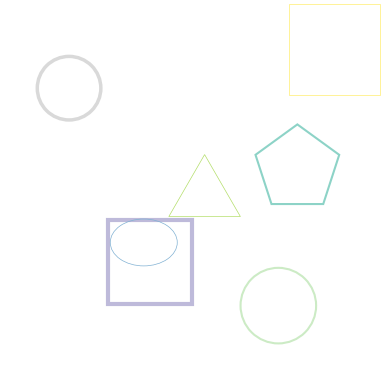[{"shape": "pentagon", "thickness": 1.5, "radius": 0.57, "center": [0.772, 0.563]}, {"shape": "square", "thickness": 3, "radius": 0.55, "center": [0.389, 0.32]}, {"shape": "oval", "thickness": 0.5, "radius": 0.43, "center": [0.373, 0.37]}, {"shape": "triangle", "thickness": 0.5, "radius": 0.54, "center": [0.531, 0.491]}, {"shape": "circle", "thickness": 2.5, "radius": 0.41, "center": [0.179, 0.771]}, {"shape": "circle", "thickness": 1.5, "radius": 0.49, "center": [0.723, 0.206]}, {"shape": "square", "thickness": 0.5, "radius": 0.59, "center": [0.87, 0.871]}]